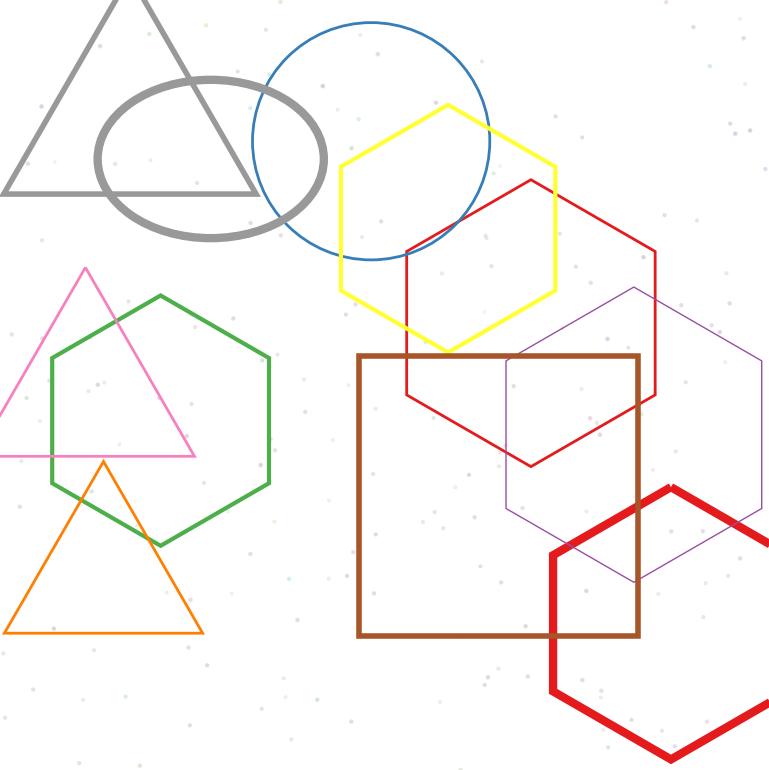[{"shape": "hexagon", "thickness": 3, "radius": 0.88, "center": [0.871, 0.191]}, {"shape": "hexagon", "thickness": 1, "radius": 0.93, "center": [0.69, 0.58]}, {"shape": "circle", "thickness": 1, "radius": 0.77, "center": [0.482, 0.817]}, {"shape": "hexagon", "thickness": 1.5, "radius": 0.81, "center": [0.209, 0.454]}, {"shape": "hexagon", "thickness": 0.5, "radius": 0.96, "center": [0.823, 0.435]}, {"shape": "triangle", "thickness": 1, "radius": 0.74, "center": [0.134, 0.252]}, {"shape": "hexagon", "thickness": 1.5, "radius": 0.8, "center": [0.582, 0.703]}, {"shape": "square", "thickness": 2, "radius": 0.91, "center": [0.647, 0.356]}, {"shape": "triangle", "thickness": 1, "radius": 0.82, "center": [0.111, 0.489]}, {"shape": "triangle", "thickness": 2, "radius": 0.95, "center": [0.169, 0.843]}, {"shape": "oval", "thickness": 3, "radius": 0.73, "center": [0.274, 0.794]}]